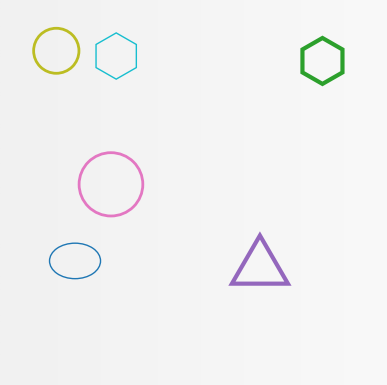[{"shape": "oval", "thickness": 1, "radius": 0.33, "center": [0.194, 0.322]}, {"shape": "hexagon", "thickness": 3, "radius": 0.3, "center": [0.832, 0.842]}, {"shape": "triangle", "thickness": 3, "radius": 0.42, "center": [0.671, 0.305]}, {"shape": "circle", "thickness": 2, "radius": 0.41, "center": [0.286, 0.521]}, {"shape": "circle", "thickness": 2, "radius": 0.29, "center": [0.145, 0.868]}, {"shape": "hexagon", "thickness": 1, "radius": 0.3, "center": [0.3, 0.854]}]